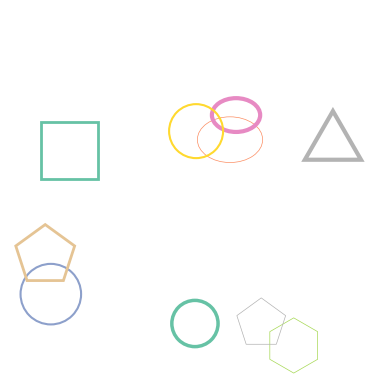[{"shape": "square", "thickness": 2, "radius": 0.37, "center": [0.179, 0.609]}, {"shape": "circle", "thickness": 2.5, "radius": 0.3, "center": [0.506, 0.16]}, {"shape": "oval", "thickness": 0.5, "radius": 0.42, "center": [0.597, 0.637]}, {"shape": "circle", "thickness": 1.5, "radius": 0.39, "center": [0.132, 0.236]}, {"shape": "oval", "thickness": 3, "radius": 0.31, "center": [0.613, 0.701]}, {"shape": "hexagon", "thickness": 0.5, "radius": 0.36, "center": [0.763, 0.103]}, {"shape": "circle", "thickness": 1.5, "radius": 0.35, "center": [0.509, 0.659]}, {"shape": "pentagon", "thickness": 2, "radius": 0.4, "center": [0.117, 0.336]}, {"shape": "pentagon", "thickness": 0.5, "radius": 0.33, "center": [0.679, 0.16]}, {"shape": "triangle", "thickness": 3, "radius": 0.42, "center": [0.865, 0.627]}]